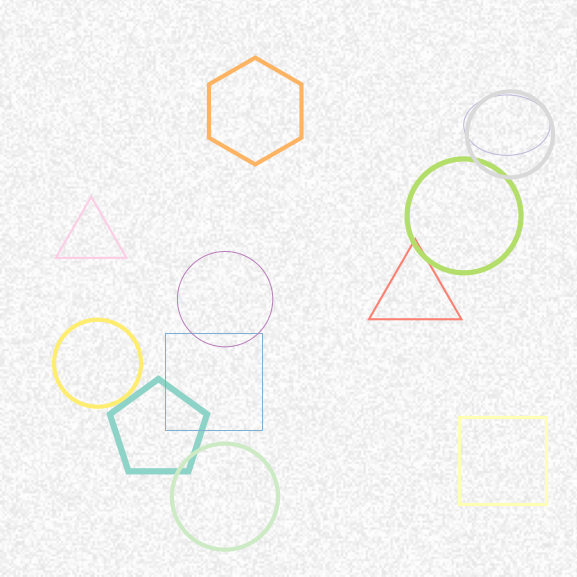[{"shape": "pentagon", "thickness": 3, "radius": 0.44, "center": [0.274, 0.254]}, {"shape": "square", "thickness": 1.5, "radius": 0.38, "center": [0.87, 0.202]}, {"shape": "oval", "thickness": 0.5, "radius": 0.37, "center": [0.878, 0.782]}, {"shape": "triangle", "thickness": 1, "radius": 0.46, "center": [0.719, 0.493]}, {"shape": "square", "thickness": 0.5, "radius": 0.42, "center": [0.37, 0.338]}, {"shape": "hexagon", "thickness": 2, "radius": 0.46, "center": [0.442, 0.807]}, {"shape": "circle", "thickness": 2.5, "radius": 0.49, "center": [0.804, 0.625]}, {"shape": "triangle", "thickness": 1, "radius": 0.35, "center": [0.158, 0.588]}, {"shape": "circle", "thickness": 2, "radius": 0.37, "center": [0.883, 0.766]}, {"shape": "circle", "thickness": 0.5, "radius": 0.41, "center": [0.39, 0.481]}, {"shape": "circle", "thickness": 2, "radius": 0.46, "center": [0.389, 0.139]}, {"shape": "circle", "thickness": 2, "radius": 0.38, "center": [0.169, 0.37]}]